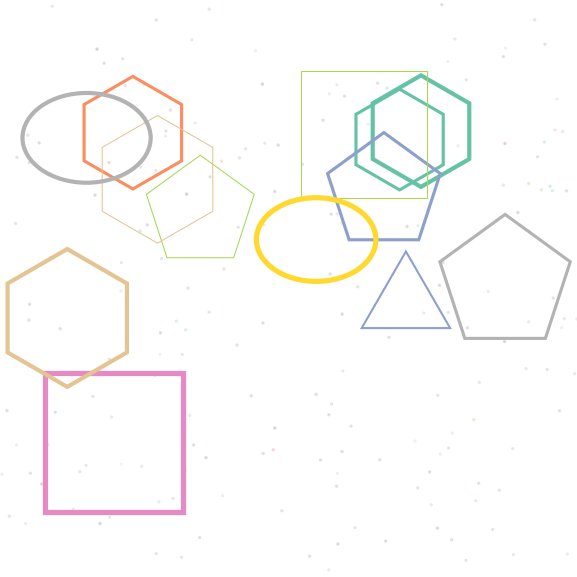[{"shape": "hexagon", "thickness": 2, "radius": 0.48, "center": [0.729, 0.772]}, {"shape": "hexagon", "thickness": 1.5, "radius": 0.44, "center": [0.692, 0.758]}, {"shape": "hexagon", "thickness": 1.5, "radius": 0.49, "center": [0.23, 0.769]}, {"shape": "triangle", "thickness": 1, "radius": 0.44, "center": [0.703, 0.475]}, {"shape": "pentagon", "thickness": 1.5, "radius": 0.51, "center": [0.665, 0.667]}, {"shape": "square", "thickness": 2.5, "radius": 0.6, "center": [0.198, 0.233]}, {"shape": "pentagon", "thickness": 0.5, "radius": 0.49, "center": [0.347, 0.632]}, {"shape": "square", "thickness": 0.5, "radius": 0.55, "center": [0.63, 0.766]}, {"shape": "oval", "thickness": 2.5, "radius": 0.52, "center": [0.547, 0.584]}, {"shape": "hexagon", "thickness": 0.5, "radius": 0.55, "center": [0.273, 0.689]}, {"shape": "hexagon", "thickness": 2, "radius": 0.6, "center": [0.116, 0.449]}, {"shape": "oval", "thickness": 2, "radius": 0.55, "center": [0.15, 0.76]}, {"shape": "pentagon", "thickness": 1.5, "radius": 0.59, "center": [0.875, 0.509]}]